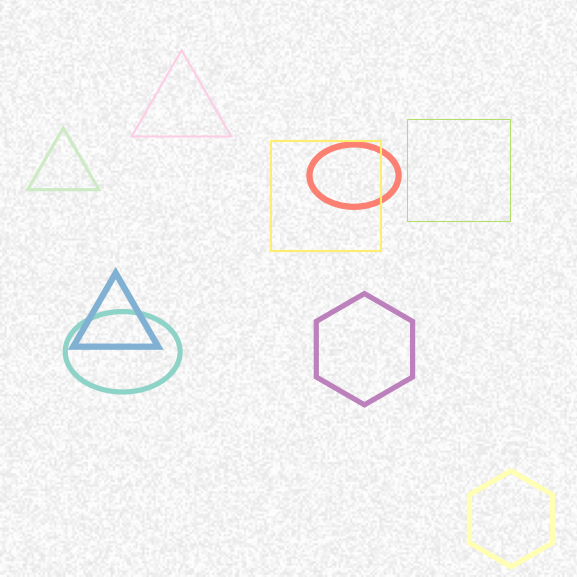[{"shape": "oval", "thickness": 2.5, "radius": 0.5, "center": [0.212, 0.39]}, {"shape": "hexagon", "thickness": 2.5, "radius": 0.42, "center": [0.885, 0.101]}, {"shape": "oval", "thickness": 3, "radius": 0.39, "center": [0.613, 0.695]}, {"shape": "triangle", "thickness": 3, "radius": 0.42, "center": [0.2, 0.441]}, {"shape": "square", "thickness": 0.5, "radius": 0.44, "center": [0.794, 0.705]}, {"shape": "triangle", "thickness": 1, "radius": 0.5, "center": [0.314, 0.813]}, {"shape": "hexagon", "thickness": 2.5, "radius": 0.48, "center": [0.631, 0.394]}, {"shape": "triangle", "thickness": 1.5, "radius": 0.36, "center": [0.11, 0.706]}, {"shape": "square", "thickness": 1, "radius": 0.48, "center": [0.565, 0.66]}]